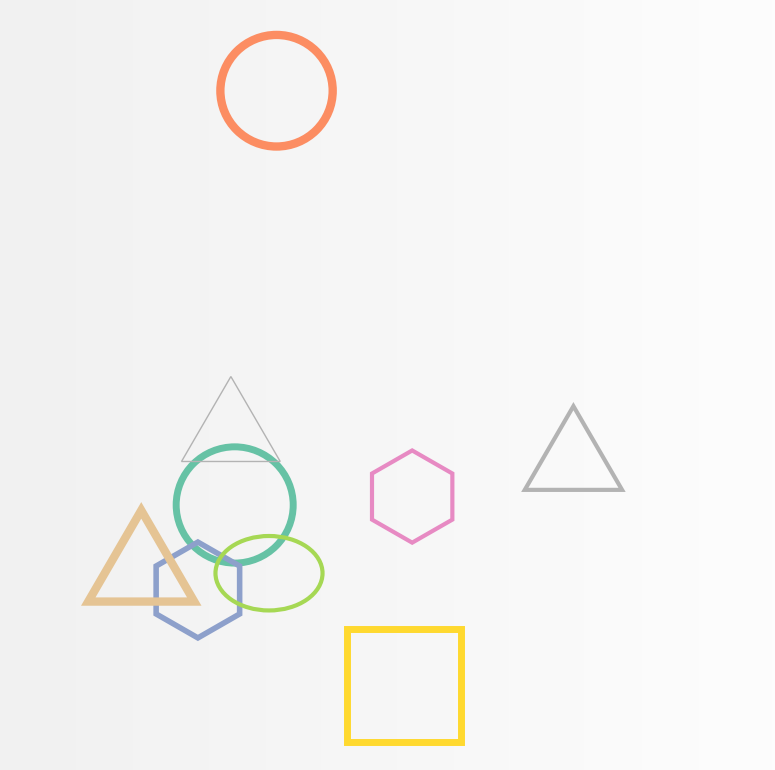[{"shape": "circle", "thickness": 2.5, "radius": 0.38, "center": [0.303, 0.344]}, {"shape": "circle", "thickness": 3, "radius": 0.36, "center": [0.357, 0.882]}, {"shape": "hexagon", "thickness": 2, "radius": 0.31, "center": [0.255, 0.234]}, {"shape": "hexagon", "thickness": 1.5, "radius": 0.3, "center": [0.532, 0.355]}, {"shape": "oval", "thickness": 1.5, "radius": 0.35, "center": [0.347, 0.256]}, {"shape": "square", "thickness": 2.5, "radius": 0.37, "center": [0.521, 0.11]}, {"shape": "triangle", "thickness": 3, "radius": 0.39, "center": [0.182, 0.258]}, {"shape": "triangle", "thickness": 0.5, "radius": 0.37, "center": [0.298, 0.437]}, {"shape": "triangle", "thickness": 1.5, "radius": 0.36, "center": [0.74, 0.4]}]